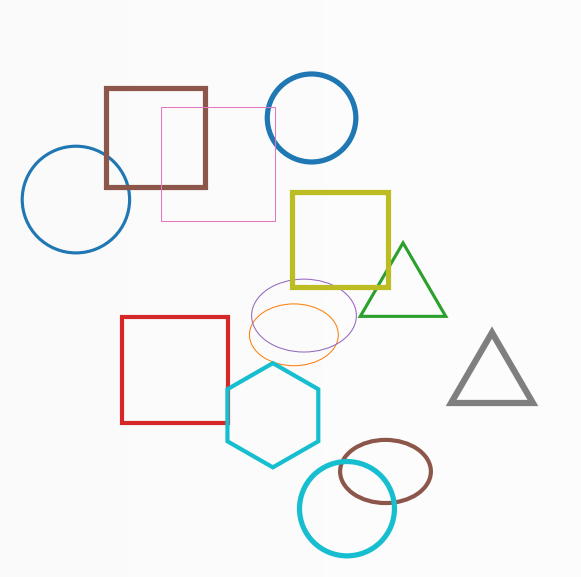[{"shape": "circle", "thickness": 1.5, "radius": 0.46, "center": [0.131, 0.654]}, {"shape": "circle", "thickness": 2.5, "radius": 0.38, "center": [0.536, 0.795]}, {"shape": "oval", "thickness": 0.5, "radius": 0.38, "center": [0.506, 0.419]}, {"shape": "triangle", "thickness": 1.5, "radius": 0.42, "center": [0.693, 0.494]}, {"shape": "square", "thickness": 2, "radius": 0.46, "center": [0.301, 0.359]}, {"shape": "oval", "thickness": 0.5, "radius": 0.45, "center": [0.523, 0.453]}, {"shape": "oval", "thickness": 2, "radius": 0.39, "center": [0.663, 0.183]}, {"shape": "square", "thickness": 2.5, "radius": 0.43, "center": [0.268, 0.761]}, {"shape": "square", "thickness": 0.5, "radius": 0.49, "center": [0.375, 0.715]}, {"shape": "triangle", "thickness": 3, "radius": 0.41, "center": [0.846, 0.342]}, {"shape": "square", "thickness": 2.5, "radius": 0.41, "center": [0.585, 0.584]}, {"shape": "circle", "thickness": 2.5, "radius": 0.41, "center": [0.597, 0.118]}, {"shape": "hexagon", "thickness": 2, "radius": 0.45, "center": [0.469, 0.28]}]